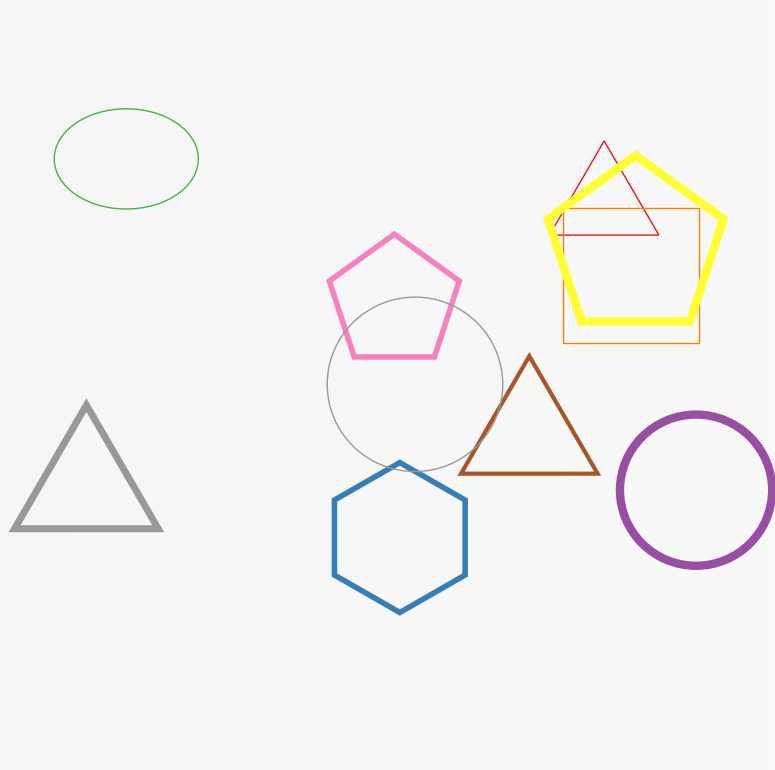[{"shape": "triangle", "thickness": 0.5, "radius": 0.41, "center": [0.78, 0.735]}, {"shape": "hexagon", "thickness": 2, "radius": 0.49, "center": [0.516, 0.302]}, {"shape": "oval", "thickness": 0.5, "radius": 0.46, "center": [0.163, 0.794]}, {"shape": "circle", "thickness": 3, "radius": 0.49, "center": [0.898, 0.363]}, {"shape": "square", "thickness": 0.5, "radius": 0.44, "center": [0.814, 0.642]}, {"shape": "pentagon", "thickness": 3, "radius": 0.6, "center": [0.82, 0.679]}, {"shape": "triangle", "thickness": 1.5, "radius": 0.51, "center": [0.683, 0.436]}, {"shape": "pentagon", "thickness": 2, "radius": 0.44, "center": [0.509, 0.608]}, {"shape": "circle", "thickness": 0.5, "radius": 0.57, "center": [0.535, 0.501]}, {"shape": "triangle", "thickness": 2.5, "radius": 0.54, "center": [0.111, 0.367]}]